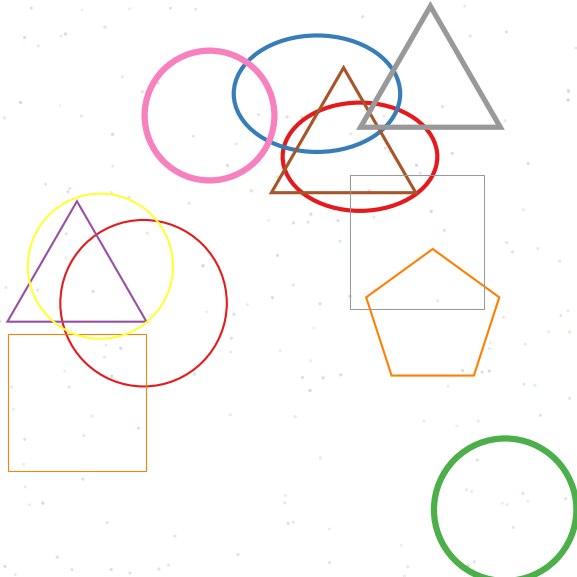[{"shape": "circle", "thickness": 1, "radius": 0.72, "center": [0.249, 0.474]}, {"shape": "oval", "thickness": 2, "radius": 0.67, "center": [0.623, 0.728]}, {"shape": "oval", "thickness": 2, "radius": 0.72, "center": [0.549, 0.837]}, {"shape": "circle", "thickness": 3, "radius": 0.62, "center": [0.875, 0.117]}, {"shape": "triangle", "thickness": 1, "radius": 0.7, "center": [0.133, 0.512]}, {"shape": "square", "thickness": 0.5, "radius": 0.59, "center": [0.133, 0.302]}, {"shape": "pentagon", "thickness": 1, "radius": 0.61, "center": [0.749, 0.447]}, {"shape": "circle", "thickness": 1, "radius": 0.63, "center": [0.174, 0.538]}, {"shape": "triangle", "thickness": 1.5, "radius": 0.72, "center": [0.595, 0.738]}, {"shape": "circle", "thickness": 3, "radius": 0.56, "center": [0.363, 0.799]}, {"shape": "square", "thickness": 0.5, "radius": 0.58, "center": [0.723, 0.579]}, {"shape": "triangle", "thickness": 2.5, "radius": 0.7, "center": [0.745, 0.849]}]